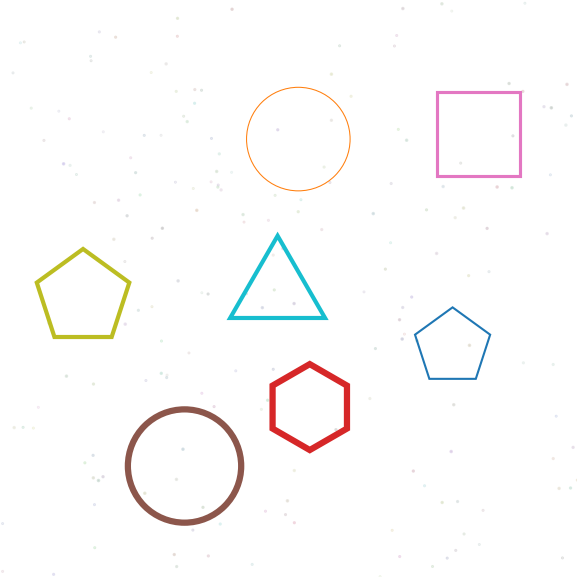[{"shape": "pentagon", "thickness": 1, "radius": 0.34, "center": [0.784, 0.398]}, {"shape": "circle", "thickness": 0.5, "radius": 0.45, "center": [0.517, 0.758]}, {"shape": "hexagon", "thickness": 3, "radius": 0.37, "center": [0.536, 0.294]}, {"shape": "circle", "thickness": 3, "radius": 0.49, "center": [0.32, 0.192]}, {"shape": "square", "thickness": 1.5, "radius": 0.36, "center": [0.829, 0.767]}, {"shape": "pentagon", "thickness": 2, "radius": 0.42, "center": [0.144, 0.484]}, {"shape": "triangle", "thickness": 2, "radius": 0.47, "center": [0.481, 0.496]}]